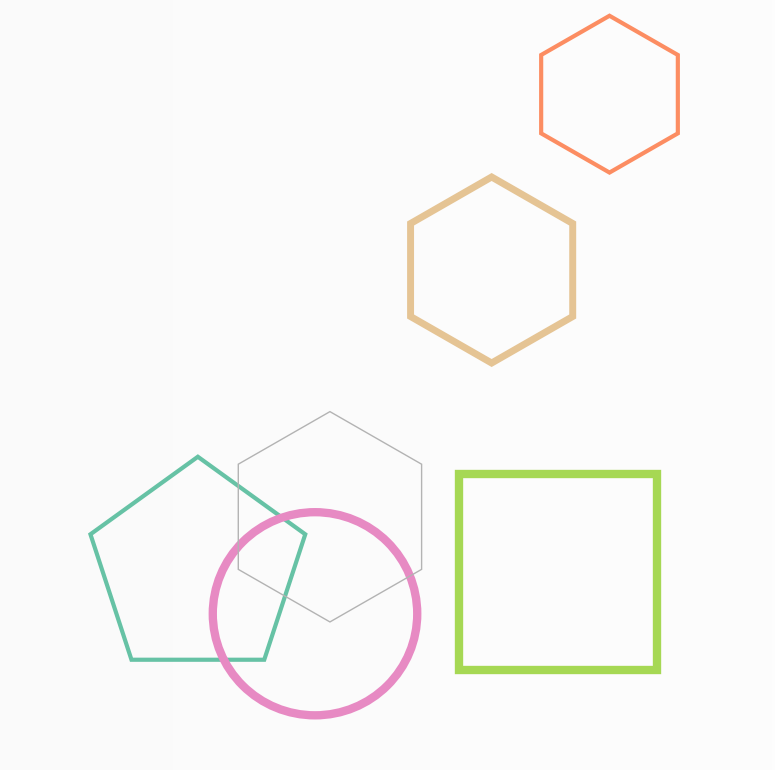[{"shape": "pentagon", "thickness": 1.5, "radius": 0.73, "center": [0.255, 0.261]}, {"shape": "hexagon", "thickness": 1.5, "radius": 0.51, "center": [0.786, 0.878]}, {"shape": "circle", "thickness": 3, "radius": 0.66, "center": [0.406, 0.203]}, {"shape": "square", "thickness": 3, "radius": 0.64, "center": [0.72, 0.257]}, {"shape": "hexagon", "thickness": 2.5, "radius": 0.6, "center": [0.634, 0.649]}, {"shape": "hexagon", "thickness": 0.5, "radius": 0.68, "center": [0.426, 0.329]}]